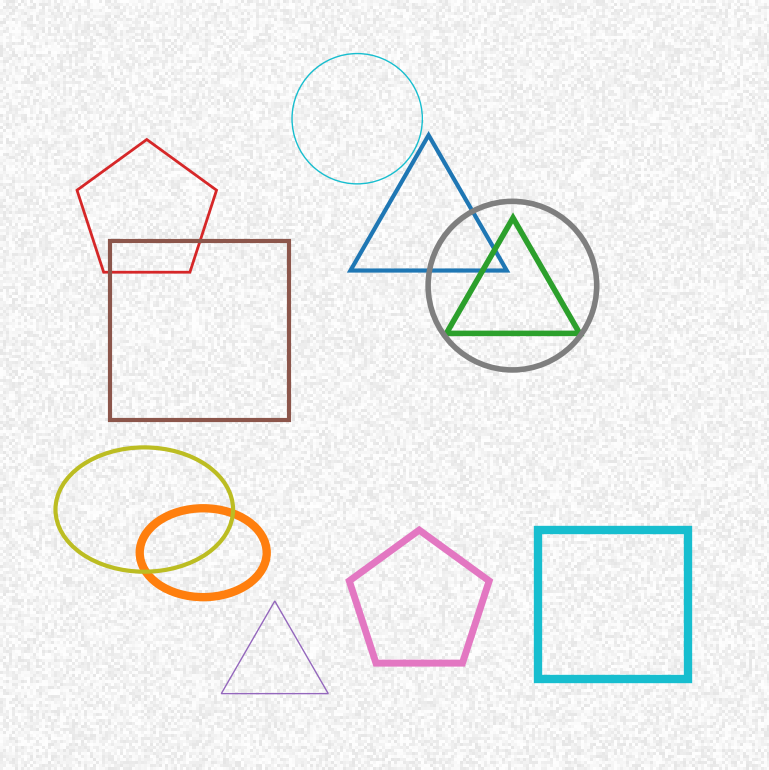[{"shape": "triangle", "thickness": 1.5, "radius": 0.59, "center": [0.557, 0.707]}, {"shape": "oval", "thickness": 3, "radius": 0.41, "center": [0.264, 0.282]}, {"shape": "triangle", "thickness": 2, "radius": 0.5, "center": [0.666, 0.617]}, {"shape": "pentagon", "thickness": 1, "radius": 0.48, "center": [0.191, 0.724]}, {"shape": "triangle", "thickness": 0.5, "radius": 0.4, "center": [0.357, 0.139]}, {"shape": "square", "thickness": 1.5, "radius": 0.58, "center": [0.26, 0.57]}, {"shape": "pentagon", "thickness": 2.5, "radius": 0.48, "center": [0.544, 0.216]}, {"shape": "circle", "thickness": 2, "radius": 0.55, "center": [0.665, 0.629]}, {"shape": "oval", "thickness": 1.5, "radius": 0.58, "center": [0.187, 0.338]}, {"shape": "square", "thickness": 3, "radius": 0.48, "center": [0.796, 0.215]}, {"shape": "circle", "thickness": 0.5, "radius": 0.42, "center": [0.464, 0.846]}]